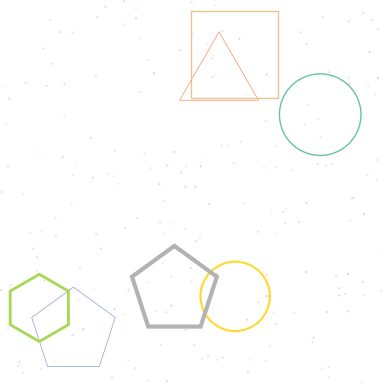[{"shape": "circle", "thickness": 1, "radius": 0.53, "center": [0.832, 0.702]}, {"shape": "triangle", "thickness": 0.5, "radius": 0.59, "center": [0.569, 0.799]}, {"shape": "pentagon", "thickness": 0.5, "radius": 0.57, "center": [0.191, 0.14]}, {"shape": "hexagon", "thickness": 2, "radius": 0.44, "center": [0.102, 0.2]}, {"shape": "circle", "thickness": 1.5, "radius": 0.45, "center": [0.611, 0.23]}, {"shape": "square", "thickness": 1, "radius": 0.57, "center": [0.61, 0.857]}, {"shape": "pentagon", "thickness": 3, "radius": 0.58, "center": [0.453, 0.245]}]